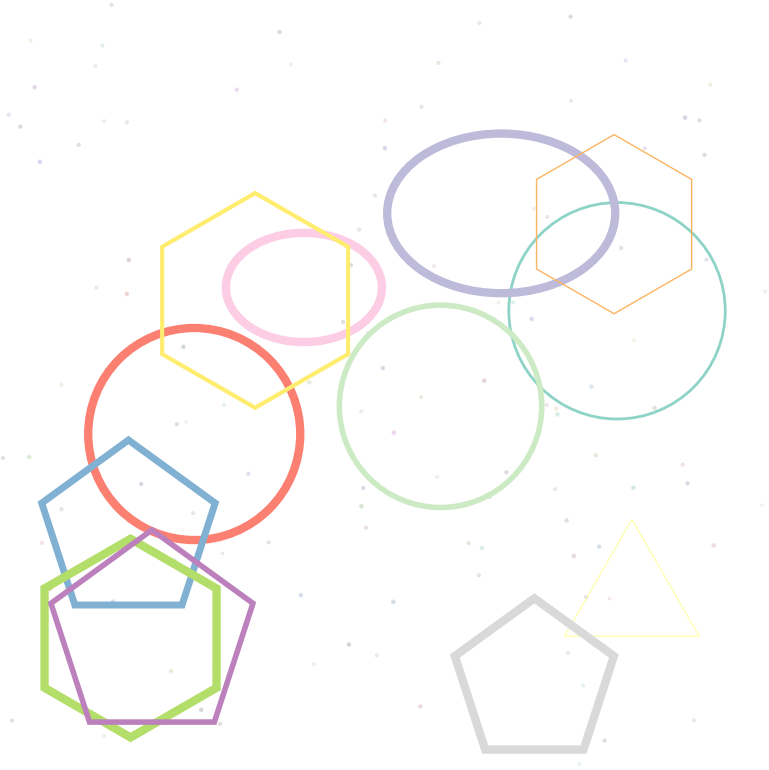[{"shape": "circle", "thickness": 1, "radius": 0.7, "center": [0.801, 0.596]}, {"shape": "triangle", "thickness": 0.5, "radius": 0.51, "center": [0.821, 0.224]}, {"shape": "oval", "thickness": 3, "radius": 0.74, "center": [0.651, 0.723]}, {"shape": "circle", "thickness": 3, "radius": 0.69, "center": [0.252, 0.436]}, {"shape": "pentagon", "thickness": 2.5, "radius": 0.59, "center": [0.167, 0.31]}, {"shape": "hexagon", "thickness": 0.5, "radius": 0.58, "center": [0.798, 0.709]}, {"shape": "hexagon", "thickness": 3, "radius": 0.64, "center": [0.17, 0.171]}, {"shape": "oval", "thickness": 3, "radius": 0.51, "center": [0.395, 0.627]}, {"shape": "pentagon", "thickness": 3, "radius": 0.54, "center": [0.694, 0.114]}, {"shape": "pentagon", "thickness": 2, "radius": 0.69, "center": [0.197, 0.174]}, {"shape": "circle", "thickness": 2, "radius": 0.66, "center": [0.572, 0.472]}, {"shape": "hexagon", "thickness": 1.5, "radius": 0.7, "center": [0.331, 0.61]}]